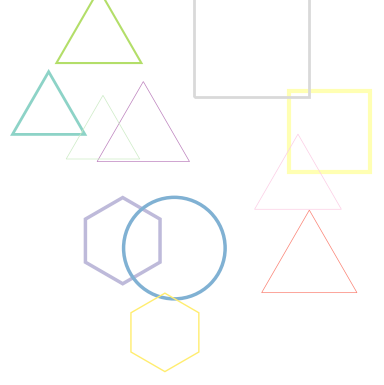[{"shape": "triangle", "thickness": 2, "radius": 0.54, "center": [0.126, 0.705]}, {"shape": "square", "thickness": 3, "radius": 0.53, "center": [0.856, 0.659]}, {"shape": "hexagon", "thickness": 2.5, "radius": 0.56, "center": [0.319, 0.375]}, {"shape": "triangle", "thickness": 0.5, "radius": 0.71, "center": [0.803, 0.311]}, {"shape": "circle", "thickness": 2.5, "radius": 0.66, "center": [0.453, 0.356]}, {"shape": "triangle", "thickness": 1.5, "radius": 0.64, "center": [0.257, 0.9]}, {"shape": "triangle", "thickness": 0.5, "radius": 0.65, "center": [0.774, 0.522]}, {"shape": "square", "thickness": 2, "radius": 0.75, "center": [0.653, 0.898]}, {"shape": "triangle", "thickness": 0.5, "radius": 0.69, "center": [0.372, 0.65]}, {"shape": "triangle", "thickness": 0.5, "radius": 0.55, "center": [0.267, 0.642]}, {"shape": "hexagon", "thickness": 1, "radius": 0.51, "center": [0.428, 0.137]}]